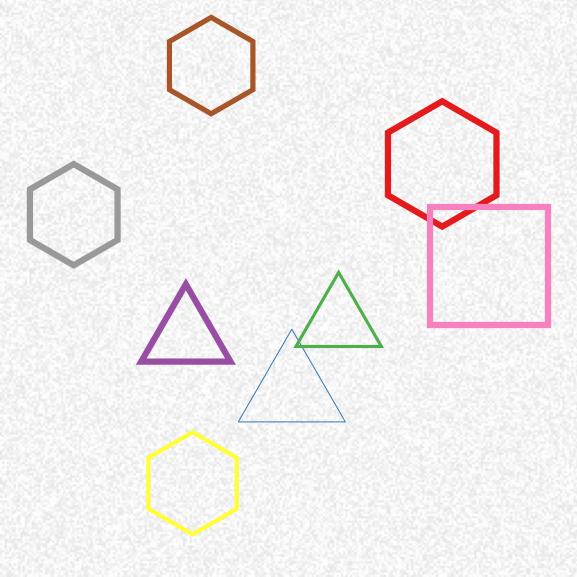[{"shape": "hexagon", "thickness": 3, "radius": 0.54, "center": [0.766, 0.715]}, {"shape": "triangle", "thickness": 0.5, "radius": 0.54, "center": [0.505, 0.322]}, {"shape": "triangle", "thickness": 1.5, "radius": 0.43, "center": [0.586, 0.442]}, {"shape": "triangle", "thickness": 3, "radius": 0.45, "center": [0.322, 0.418]}, {"shape": "hexagon", "thickness": 2, "radius": 0.44, "center": [0.333, 0.162]}, {"shape": "hexagon", "thickness": 2.5, "radius": 0.42, "center": [0.366, 0.886]}, {"shape": "square", "thickness": 3, "radius": 0.51, "center": [0.847, 0.539]}, {"shape": "hexagon", "thickness": 3, "radius": 0.44, "center": [0.128, 0.627]}]